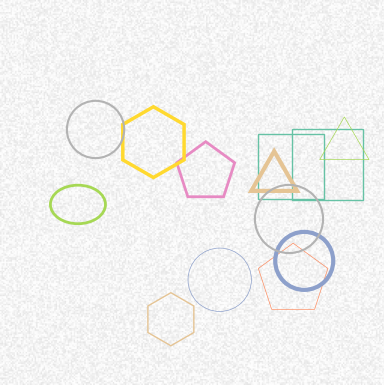[{"shape": "square", "thickness": 1, "radius": 0.42, "center": [0.756, 0.568]}, {"shape": "square", "thickness": 1, "radius": 0.46, "center": [0.85, 0.572]}, {"shape": "pentagon", "thickness": 0.5, "radius": 0.47, "center": [0.761, 0.273]}, {"shape": "circle", "thickness": 0.5, "radius": 0.41, "center": [0.571, 0.273]}, {"shape": "circle", "thickness": 3, "radius": 0.38, "center": [0.79, 0.322]}, {"shape": "pentagon", "thickness": 2, "radius": 0.4, "center": [0.534, 0.553]}, {"shape": "triangle", "thickness": 0.5, "radius": 0.37, "center": [0.894, 0.622]}, {"shape": "oval", "thickness": 2, "radius": 0.36, "center": [0.202, 0.469]}, {"shape": "hexagon", "thickness": 2.5, "radius": 0.46, "center": [0.399, 0.631]}, {"shape": "hexagon", "thickness": 1, "radius": 0.34, "center": [0.444, 0.171]}, {"shape": "triangle", "thickness": 3, "radius": 0.34, "center": [0.712, 0.538]}, {"shape": "circle", "thickness": 1.5, "radius": 0.37, "center": [0.248, 0.664]}, {"shape": "circle", "thickness": 1.5, "radius": 0.44, "center": [0.751, 0.431]}]